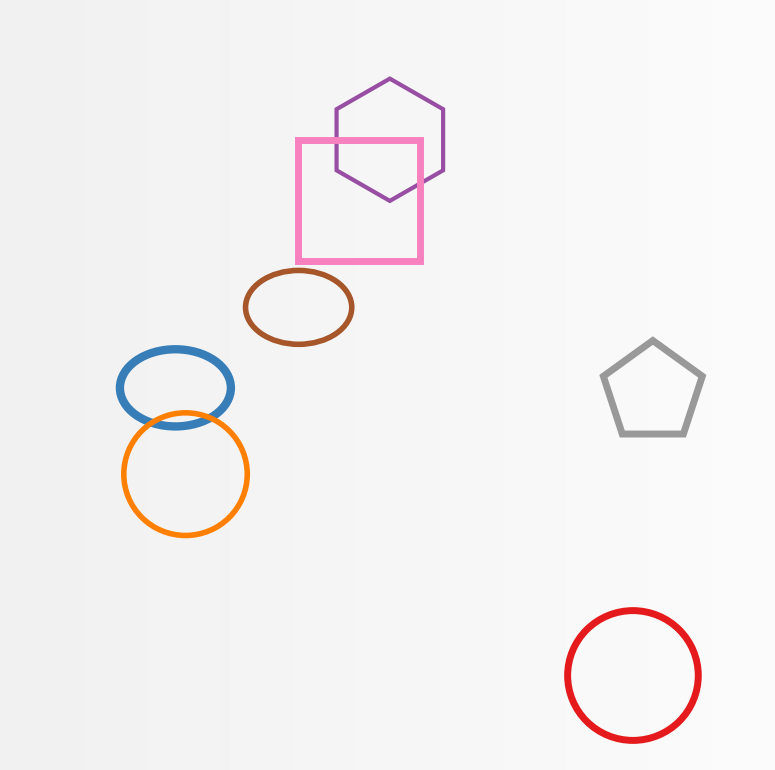[{"shape": "circle", "thickness": 2.5, "radius": 0.42, "center": [0.817, 0.123]}, {"shape": "oval", "thickness": 3, "radius": 0.36, "center": [0.226, 0.496]}, {"shape": "hexagon", "thickness": 1.5, "radius": 0.4, "center": [0.503, 0.818]}, {"shape": "circle", "thickness": 2, "radius": 0.4, "center": [0.239, 0.384]}, {"shape": "oval", "thickness": 2, "radius": 0.34, "center": [0.385, 0.601]}, {"shape": "square", "thickness": 2.5, "radius": 0.39, "center": [0.463, 0.74]}, {"shape": "pentagon", "thickness": 2.5, "radius": 0.34, "center": [0.842, 0.491]}]